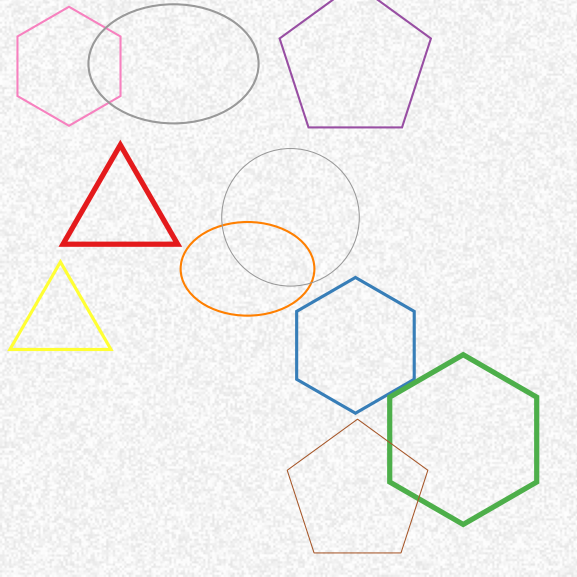[{"shape": "triangle", "thickness": 2.5, "radius": 0.57, "center": [0.208, 0.634]}, {"shape": "hexagon", "thickness": 1.5, "radius": 0.59, "center": [0.615, 0.401]}, {"shape": "hexagon", "thickness": 2.5, "radius": 0.73, "center": [0.802, 0.238]}, {"shape": "pentagon", "thickness": 1, "radius": 0.69, "center": [0.615, 0.89]}, {"shape": "oval", "thickness": 1, "radius": 0.58, "center": [0.429, 0.534]}, {"shape": "triangle", "thickness": 1.5, "radius": 0.51, "center": [0.105, 0.444]}, {"shape": "pentagon", "thickness": 0.5, "radius": 0.64, "center": [0.619, 0.145]}, {"shape": "hexagon", "thickness": 1, "radius": 0.52, "center": [0.119, 0.884]}, {"shape": "oval", "thickness": 1, "radius": 0.74, "center": [0.3, 0.889]}, {"shape": "circle", "thickness": 0.5, "radius": 0.6, "center": [0.503, 0.623]}]